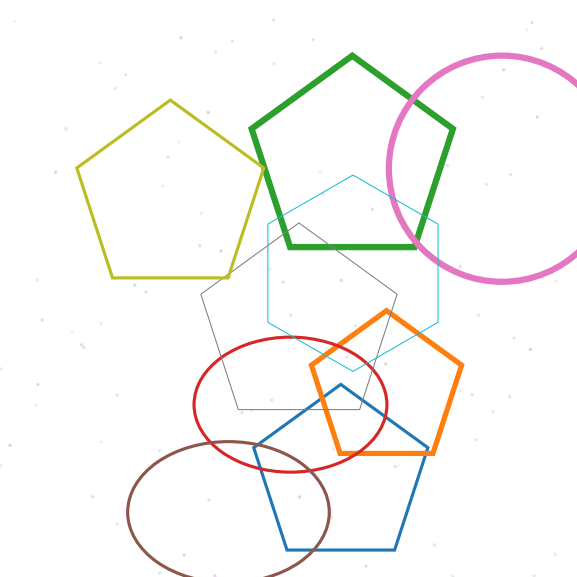[{"shape": "pentagon", "thickness": 1.5, "radius": 0.79, "center": [0.59, 0.175]}, {"shape": "pentagon", "thickness": 2.5, "radius": 0.68, "center": [0.669, 0.325]}, {"shape": "pentagon", "thickness": 3, "radius": 0.92, "center": [0.61, 0.719]}, {"shape": "oval", "thickness": 1.5, "radius": 0.83, "center": [0.503, 0.298]}, {"shape": "oval", "thickness": 1.5, "radius": 0.87, "center": [0.396, 0.112]}, {"shape": "circle", "thickness": 3, "radius": 0.98, "center": [0.869, 0.707]}, {"shape": "pentagon", "thickness": 0.5, "radius": 0.89, "center": [0.518, 0.434]}, {"shape": "pentagon", "thickness": 1.5, "radius": 0.85, "center": [0.295, 0.656]}, {"shape": "hexagon", "thickness": 0.5, "radius": 0.85, "center": [0.611, 0.526]}]